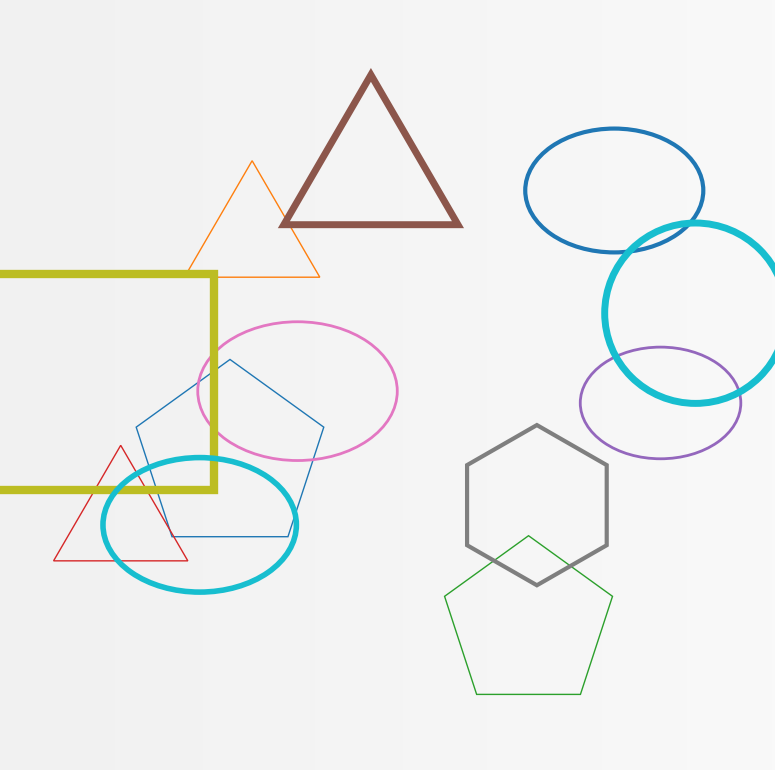[{"shape": "pentagon", "thickness": 0.5, "radius": 0.64, "center": [0.297, 0.406]}, {"shape": "oval", "thickness": 1.5, "radius": 0.57, "center": [0.793, 0.753]}, {"shape": "triangle", "thickness": 0.5, "radius": 0.5, "center": [0.325, 0.69]}, {"shape": "pentagon", "thickness": 0.5, "radius": 0.57, "center": [0.682, 0.19]}, {"shape": "triangle", "thickness": 0.5, "radius": 0.5, "center": [0.156, 0.322]}, {"shape": "oval", "thickness": 1, "radius": 0.52, "center": [0.852, 0.477]}, {"shape": "triangle", "thickness": 2.5, "radius": 0.65, "center": [0.479, 0.773]}, {"shape": "oval", "thickness": 1, "radius": 0.64, "center": [0.384, 0.492]}, {"shape": "hexagon", "thickness": 1.5, "radius": 0.52, "center": [0.693, 0.344]}, {"shape": "square", "thickness": 3, "radius": 0.7, "center": [0.136, 0.504]}, {"shape": "oval", "thickness": 2, "radius": 0.62, "center": [0.258, 0.318]}, {"shape": "circle", "thickness": 2.5, "radius": 0.59, "center": [0.897, 0.593]}]